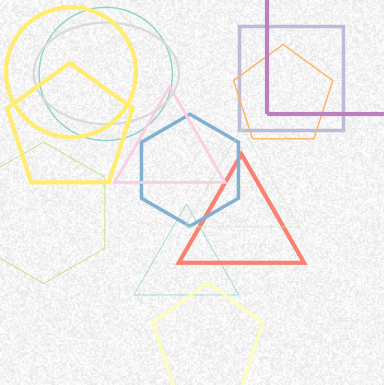[{"shape": "triangle", "thickness": 0.5, "radius": 0.79, "center": [0.484, 0.313]}, {"shape": "circle", "thickness": 1, "radius": 0.87, "center": [0.275, 0.808]}, {"shape": "pentagon", "thickness": 2, "radius": 0.75, "center": [0.54, 0.116]}, {"shape": "square", "thickness": 2.5, "radius": 0.68, "center": [0.757, 0.797]}, {"shape": "triangle", "thickness": 3, "radius": 0.94, "center": [0.627, 0.411]}, {"shape": "hexagon", "thickness": 2.5, "radius": 0.73, "center": [0.493, 0.558]}, {"shape": "pentagon", "thickness": 1, "radius": 0.68, "center": [0.736, 0.749]}, {"shape": "hexagon", "thickness": 0.5, "radius": 0.92, "center": [0.113, 0.447]}, {"shape": "triangle", "thickness": 2, "radius": 0.83, "center": [0.441, 0.609]}, {"shape": "oval", "thickness": 1.5, "radius": 0.94, "center": [0.276, 0.809]}, {"shape": "square", "thickness": 3, "radius": 0.85, "center": [0.864, 0.875]}, {"shape": "triangle", "thickness": 0.5, "radius": 0.86, "center": [0.629, 0.496]}, {"shape": "pentagon", "thickness": 3, "radius": 0.86, "center": [0.182, 0.665]}, {"shape": "circle", "thickness": 3, "radius": 0.84, "center": [0.184, 0.812]}]